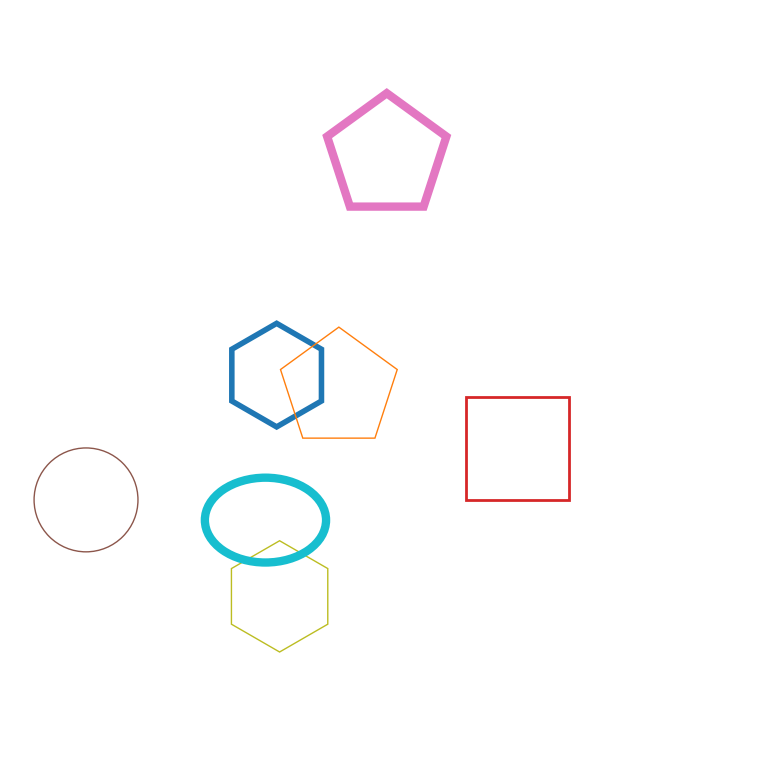[{"shape": "hexagon", "thickness": 2, "radius": 0.34, "center": [0.359, 0.513]}, {"shape": "pentagon", "thickness": 0.5, "radius": 0.4, "center": [0.44, 0.495]}, {"shape": "square", "thickness": 1, "radius": 0.33, "center": [0.672, 0.418]}, {"shape": "circle", "thickness": 0.5, "radius": 0.34, "center": [0.112, 0.351]}, {"shape": "pentagon", "thickness": 3, "radius": 0.41, "center": [0.502, 0.798]}, {"shape": "hexagon", "thickness": 0.5, "radius": 0.36, "center": [0.363, 0.225]}, {"shape": "oval", "thickness": 3, "radius": 0.39, "center": [0.345, 0.325]}]